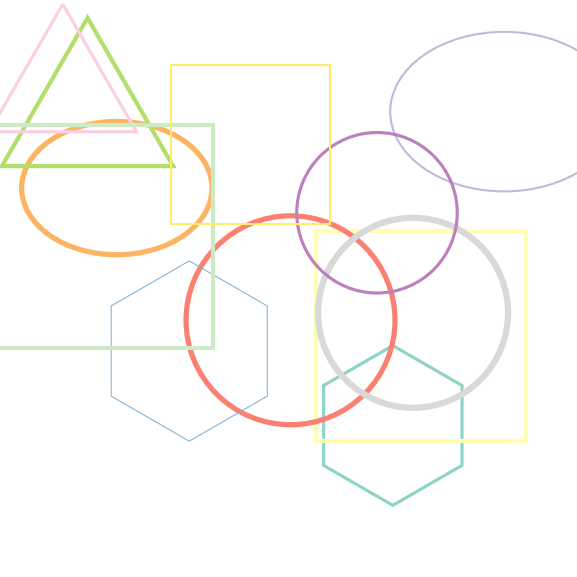[{"shape": "hexagon", "thickness": 1.5, "radius": 0.69, "center": [0.68, 0.262]}, {"shape": "square", "thickness": 2, "radius": 0.91, "center": [0.729, 0.417]}, {"shape": "oval", "thickness": 1, "radius": 0.99, "center": [0.873, 0.806]}, {"shape": "circle", "thickness": 2.5, "radius": 0.9, "center": [0.503, 0.445]}, {"shape": "hexagon", "thickness": 0.5, "radius": 0.78, "center": [0.328, 0.391]}, {"shape": "oval", "thickness": 2.5, "radius": 0.82, "center": [0.202, 0.673]}, {"shape": "triangle", "thickness": 2, "radius": 0.86, "center": [0.152, 0.797]}, {"shape": "triangle", "thickness": 1.5, "radius": 0.74, "center": [0.109, 0.845]}, {"shape": "circle", "thickness": 3, "radius": 0.82, "center": [0.715, 0.457]}, {"shape": "circle", "thickness": 1.5, "radius": 0.69, "center": [0.653, 0.631]}, {"shape": "square", "thickness": 2, "radius": 0.96, "center": [0.176, 0.59]}, {"shape": "square", "thickness": 1, "radius": 0.69, "center": [0.434, 0.75]}]